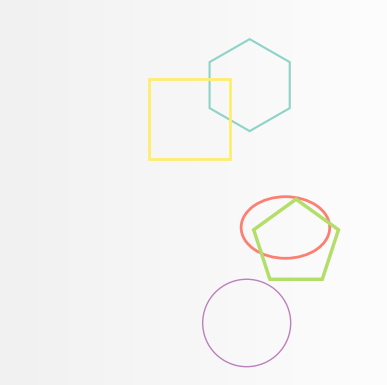[{"shape": "hexagon", "thickness": 1.5, "radius": 0.6, "center": [0.644, 0.779]}, {"shape": "oval", "thickness": 2, "radius": 0.57, "center": [0.737, 0.409]}, {"shape": "pentagon", "thickness": 2.5, "radius": 0.58, "center": [0.764, 0.368]}, {"shape": "circle", "thickness": 1, "radius": 0.57, "center": [0.637, 0.161]}, {"shape": "square", "thickness": 2, "radius": 0.52, "center": [0.49, 0.691]}]